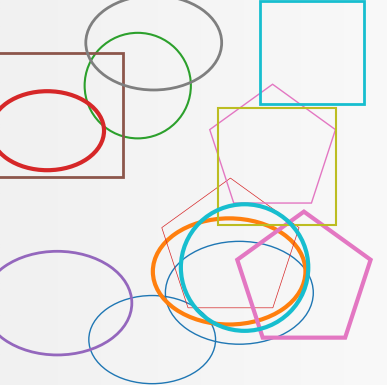[{"shape": "oval", "thickness": 1, "radius": 0.82, "center": [0.393, 0.118]}, {"shape": "oval", "thickness": 1, "radius": 0.95, "center": [0.618, 0.24]}, {"shape": "oval", "thickness": 3, "radius": 0.98, "center": [0.591, 0.295]}, {"shape": "circle", "thickness": 1.5, "radius": 0.69, "center": [0.355, 0.778]}, {"shape": "oval", "thickness": 3, "radius": 0.73, "center": [0.122, 0.661]}, {"shape": "pentagon", "thickness": 0.5, "radius": 0.93, "center": [0.595, 0.351]}, {"shape": "oval", "thickness": 2, "radius": 0.96, "center": [0.148, 0.213]}, {"shape": "square", "thickness": 2, "radius": 0.8, "center": [0.157, 0.7]}, {"shape": "pentagon", "thickness": 3, "radius": 0.9, "center": [0.784, 0.269]}, {"shape": "pentagon", "thickness": 1, "radius": 0.85, "center": [0.703, 0.611]}, {"shape": "oval", "thickness": 2, "radius": 0.88, "center": [0.397, 0.889]}, {"shape": "square", "thickness": 1.5, "radius": 0.76, "center": [0.715, 0.567]}, {"shape": "square", "thickness": 2, "radius": 0.67, "center": [0.805, 0.864]}, {"shape": "circle", "thickness": 3, "radius": 0.82, "center": [0.631, 0.305]}]